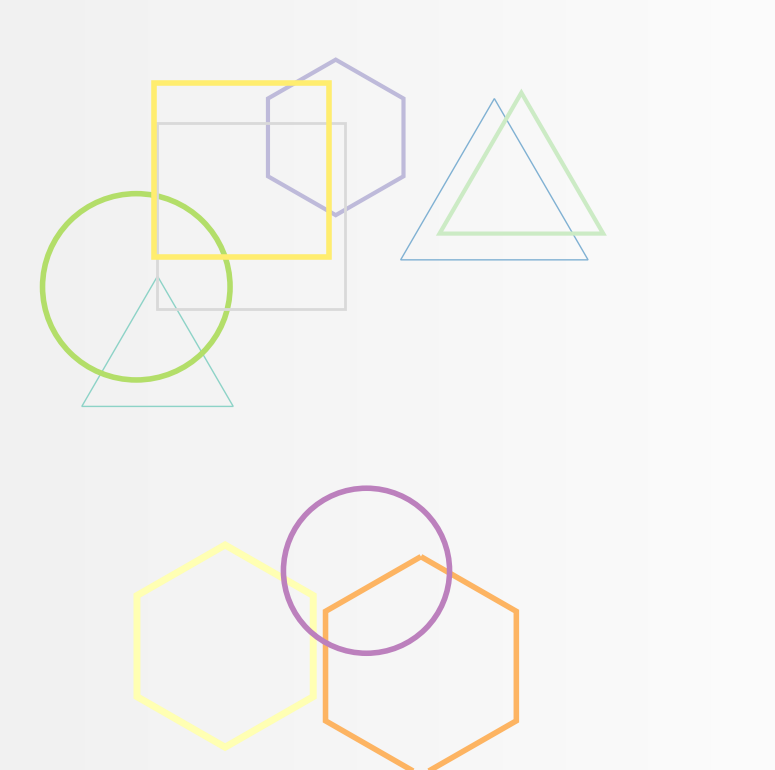[{"shape": "triangle", "thickness": 0.5, "radius": 0.56, "center": [0.203, 0.529]}, {"shape": "hexagon", "thickness": 2.5, "radius": 0.66, "center": [0.29, 0.161]}, {"shape": "hexagon", "thickness": 1.5, "radius": 0.5, "center": [0.433, 0.822]}, {"shape": "triangle", "thickness": 0.5, "radius": 0.7, "center": [0.638, 0.732]}, {"shape": "hexagon", "thickness": 2, "radius": 0.71, "center": [0.543, 0.135]}, {"shape": "circle", "thickness": 2, "radius": 0.6, "center": [0.176, 0.628]}, {"shape": "square", "thickness": 1, "radius": 0.6, "center": [0.324, 0.72]}, {"shape": "circle", "thickness": 2, "radius": 0.54, "center": [0.473, 0.259]}, {"shape": "triangle", "thickness": 1.5, "radius": 0.61, "center": [0.673, 0.758]}, {"shape": "square", "thickness": 2, "radius": 0.57, "center": [0.312, 0.78]}]